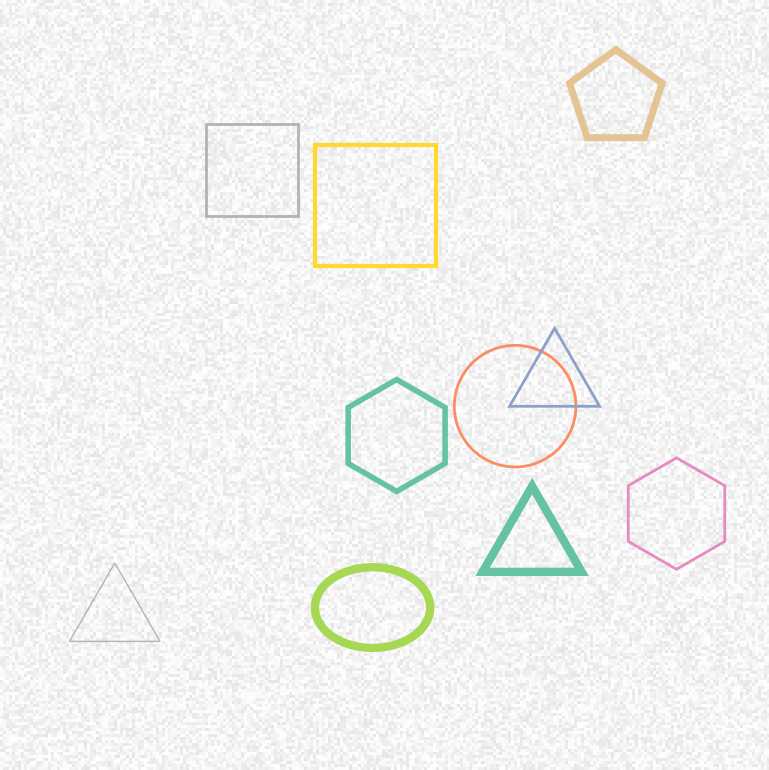[{"shape": "triangle", "thickness": 3, "radius": 0.37, "center": [0.691, 0.294]}, {"shape": "hexagon", "thickness": 2, "radius": 0.36, "center": [0.515, 0.434]}, {"shape": "circle", "thickness": 1, "radius": 0.39, "center": [0.669, 0.473]}, {"shape": "triangle", "thickness": 1, "radius": 0.34, "center": [0.72, 0.506]}, {"shape": "hexagon", "thickness": 1, "radius": 0.36, "center": [0.879, 0.333]}, {"shape": "oval", "thickness": 3, "radius": 0.37, "center": [0.484, 0.211]}, {"shape": "square", "thickness": 1.5, "radius": 0.39, "center": [0.488, 0.733]}, {"shape": "pentagon", "thickness": 2.5, "radius": 0.32, "center": [0.8, 0.872]}, {"shape": "square", "thickness": 1, "radius": 0.3, "center": [0.327, 0.779]}, {"shape": "triangle", "thickness": 0.5, "radius": 0.34, "center": [0.149, 0.201]}]